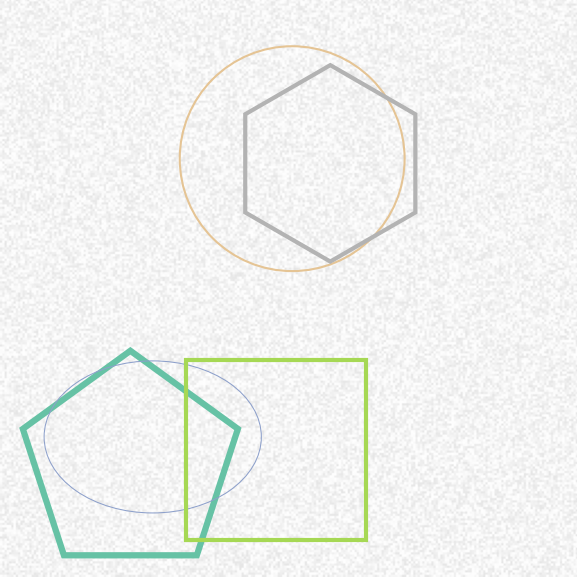[{"shape": "pentagon", "thickness": 3, "radius": 0.98, "center": [0.226, 0.196]}, {"shape": "oval", "thickness": 0.5, "radius": 0.94, "center": [0.264, 0.243]}, {"shape": "square", "thickness": 2, "radius": 0.78, "center": [0.479, 0.22]}, {"shape": "circle", "thickness": 1, "radius": 0.97, "center": [0.506, 0.724]}, {"shape": "hexagon", "thickness": 2, "radius": 0.85, "center": [0.572, 0.716]}]